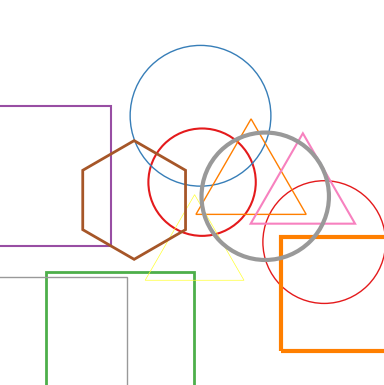[{"shape": "circle", "thickness": 1, "radius": 0.8, "center": [0.842, 0.371]}, {"shape": "circle", "thickness": 1.5, "radius": 0.7, "center": [0.525, 0.527]}, {"shape": "circle", "thickness": 1, "radius": 0.91, "center": [0.521, 0.699]}, {"shape": "square", "thickness": 2, "radius": 0.96, "center": [0.312, 0.1]}, {"shape": "square", "thickness": 1.5, "radius": 0.91, "center": [0.105, 0.544]}, {"shape": "triangle", "thickness": 1, "radius": 0.83, "center": [0.652, 0.526]}, {"shape": "square", "thickness": 3, "radius": 0.74, "center": [0.877, 0.237]}, {"shape": "triangle", "thickness": 0.5, "radius": 0.74, "center": [0.505, 0.346]}, {"shape": "hexagon", "thickness": 2, "radius": 0.77, "center": [0.348, 0.481]}, {"shape": "triangle", "thickness": 1.5, "radius": 0.78, "center": [0.787, 0.497]}, {"shape": "square", "thickness": 1, "radius": 0.83, "center": [0.163, 0.115]}, {"shape": "circle", "thickness": 3, "radius": 0.83, "center": [0.689, 0.49]}]